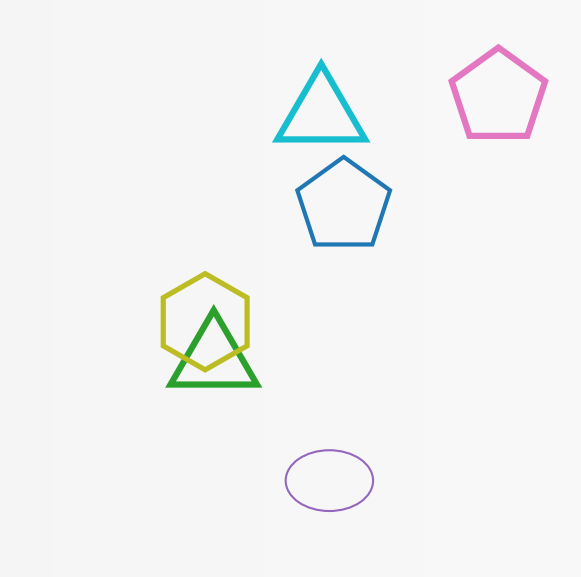[{"shape": "pentagon", "thickness": 2, "radius": 0.42, "center": [0.591, 0.644]}, {"shape": "triangle", "thickness": 3, "radius": 0.43, "center": [0.368, 0.376]}, {"shape": "oval", "thickness": 1, "radius": 0.38, "center": [0.567, 0.167]}, {"shape": "pentagon", "thickness": 3, "radius": 0.42, "center": [0.857, 0.832]}, {"shape": "hexagon", "thickness": 2.5, "radius": 0.42, "center": [0.353, 0.442]}, {"shape": "triangle", "thickness": 3, "radius": 0.44, "center": [0.553, 0.801]}]